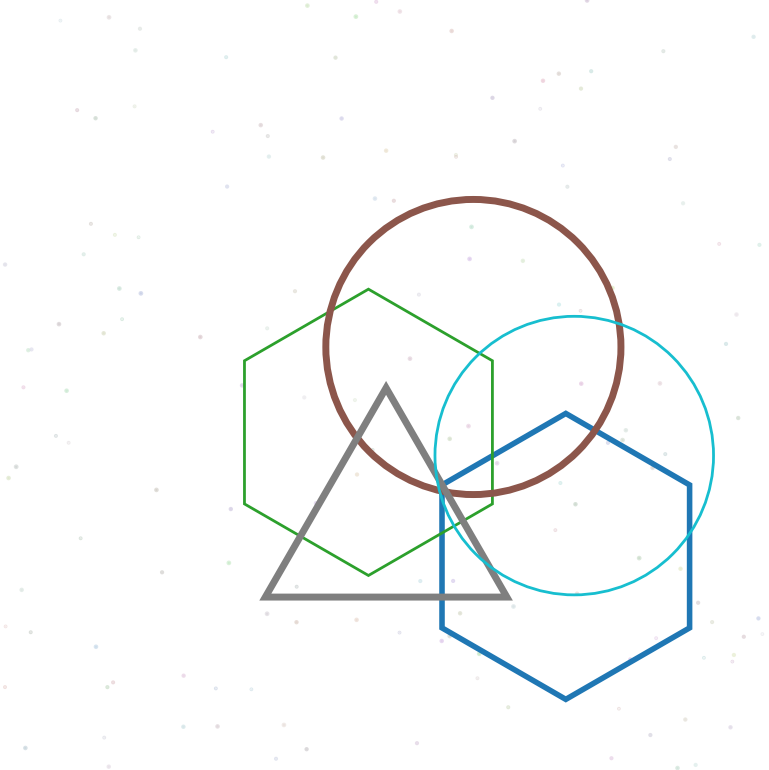[{"shape": "hexagon", "thickness": 2, "radius": 0.93, "center": [0.735, 0.277]}, {"shape": "hexagon", "thickness": 1, "radius": 0.93, "center": [0.478, 0.439]}, {"shape": "circle", "thickness": 2.5, "radius": 0.96, "center": [0.615, 0.549]}, {"shape": "triangle", "thickness": 2.5, "radius": 0.91, "center": [0.501, 0.315]}, {"shape": "circle", "thickness": 1, "radius": 0.9, "center": [0.746, 0.408]}]